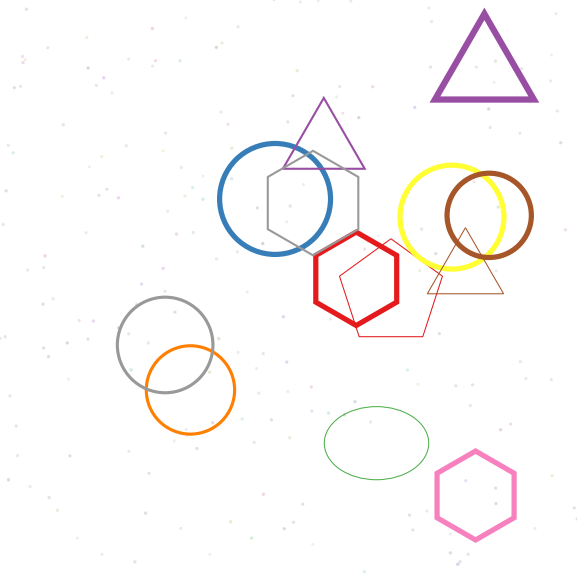[{"shape": "pentagon", "thickness": 0.5, "radius": 0.47, "center": [0.677, 0.492]}, {"shape": "hexagon", "thickness": 2.5, "radius": 0.4, "center": [0.617, 0.516]}, {"shape": "circle", "thickness": 2.5, "radius": 0.48, "center": [0.476, 0.655]}, {"shape": "oval", "thickness": 0.5, "radius": 0.45, "center": [0.652, 0.232]}, {"shape": "triangle", "thickness": 3, "radius": 0.49, "center": [0.839, 0.876]}, {"shape": "triangle", "thickness": 1, "radius": 0.41, "center": [0.561, 0.748]}, {"shape": "circle", "thickness": 1.5, "radius": 0.38, "center": [0.33, 0.324]}, {"shape": "circle", "thickness": 2.5, "radius": 0.45, "center": [0.783, 0.623]}, {"shape": "triangle", "thickness": 0.5, "radius": 0.38, "center": [0.806, 0.529]}, {"shape": "circle", "thickness": 2.5, "radius": 0.36, "center": [0.847, 0.626]}, {"shape": "hexagon", "thickness": 2.5, "radius": 0.39, "center": [0.824, 0.141]}, {"shape": "circle", "thickness": 1.5, "radius": 0.41, "center": [0.286, 0.402]}, {"shape": "hexagon", "thickness": 1, "radius": 0.45, "center": [0.542, 0.647]}]